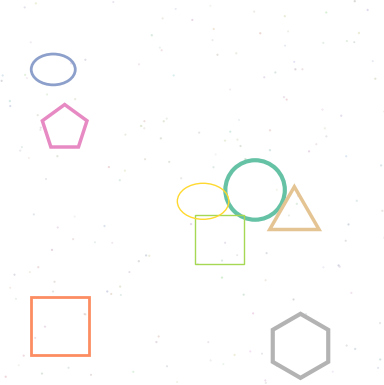[{"shape": "circle", "thickness": 3, "radius": 0.39, "center": [0.663, 0.507]}, {"shape": "square", "thickness": 2, "radius": 0.38, "center": [0.156, 0.154]}, {"shape": "oval", "thickness": 2, "radius": 0.29, "center": [0.138, 0.82]}, {"shape": "pentagon", "thickness": 2.5, "radius": 0.3, "center": [0.168, 0.667]}, {"shape": "square", "thickness": 1, "radius": 0.31, "center": [0.57, 0.377]}, {"shape": "oval", "thickness": 1, "radius": 0.33, "center": [0.527, 0.477]}, {"shape": "triangle", "thickness": 2.5, "radius": 0.37, "center": [0.765, 0.441]}, {"shape": "hexagon", "thickness": 3, "radius": 0.42, "center": [0.781, 0.102]}]